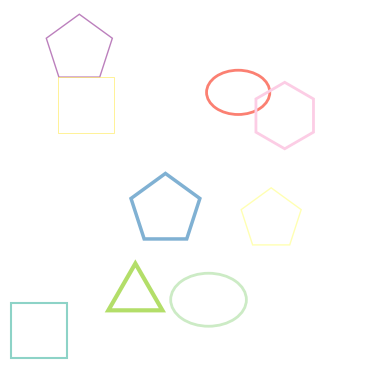[{"shape": "square", "thickness": 1.5, "radius": 0.36, "center": [0.101, 0.142]}, {"shape": "pentagon", "thickness": 1, "radius": 0.41, "center": [0.704, 0.43]}, {"shape": "oval", "thickness": 2, "radius": 0.41, "center": [0.619, 0.76]}, {"shape": "pentagon", "thickness": 2.5, "radius": 0.47, "center": [0.43, 0.455]}, {"shape": "triangle", "thickness": 3, "radius": 0.41, "center": [0.352, 0.234]}, {"shape": "hexagon", "thickness": 2, "radius": 0.43, "center": [0.739, 0.7]}, {"shape": "pentagon", "thickness": 1, "radius": 0.45, "center": [0.206, 0.873]}, {"shape": "oval", "thickness": 2, "radius": 0.49, "center": [0.542, 0.221]}, {"shape": "square", "thickness": 0.5, "radius": 0.36, "center": [0.223, 0.728]}]